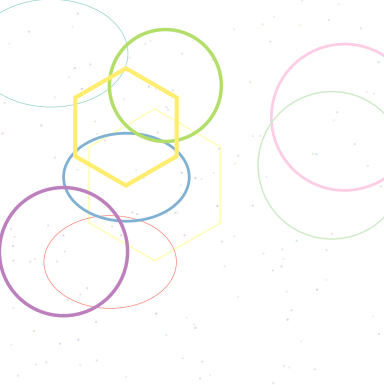[{"shape": "oval", "thickness": 0.5, "radius": 1.0, "center": [0.132, 0.862]}, {"shape": "hexagon", "thickness": 1, "radius": 0.99, "center": [0.402, 0.52]}, {"shape": "oval", "thickness": 0.5, "radius": 0.86, "center": [0.286, 0.319]}, {"shape": "oval", "thickness": 2, "radius": 0.82, "center": [0.328, 0.54]}, {"shape": "circle", "thickness": 2.5, "radius": 0.73, "center": [0.43, 0.778]}, {"shape": "circle", "thickness": 2, "radius": 0.95, "center": [0.895, 0.695]}, {"shape": "circle", "thickness": 2.5, "radius": 0.83, "center": [0.165, 0.346]}, {"shape": "circle", "thickness": 1, "radius": 0.96, "center": [0.862, 0.571]}, {"shape": "hexagon", "thickness": 3, "radius": 0.76, "center": [0.327, 0.67]}]